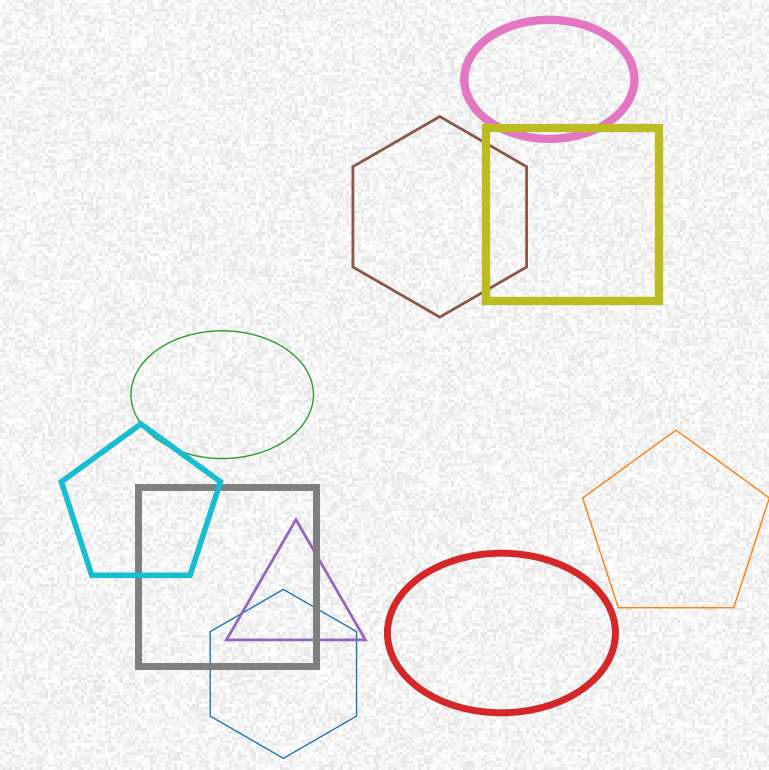[{"shape": "hexagon", "thickness": 0.5, "radius": 0.55, "center": [0.368, 0.125]}, {"shape": "pentagon", "thickness": 0.5, "radius": 0.64, "center": [0.878, 0.314]}, {"shape": "oval", "thickness": 0.5, "radius": 0.59, "center": [0.289, 0.487]}, {"shape": "oval", "thickness": 2.5, "radius": 0.74, "center": [0.651, 0.178]}, {"shape": "triangle", "thickness": 1, "radius": 0.52, "center": [0.384, 0.221]}, {"shape": "hexagon", "thickness": 1, "radius": 0.65, "center": [0.571, 0.718]}, {"shape": "oval", "thickness": 3, "radius": 0.55, "center": [0.713, 0.897]}, {"shape": "square", "thickness": 2.5, "radius": 0.58, "center": [0.295, 0.251]}, {"shape": "square", "thickness": 3, "radius": 0.56, "center": [0.743, 0.722]}, {"shape": "pentagon", "thickness": 2, "radius": 0.54, "center": [0.183, 0.341]}]